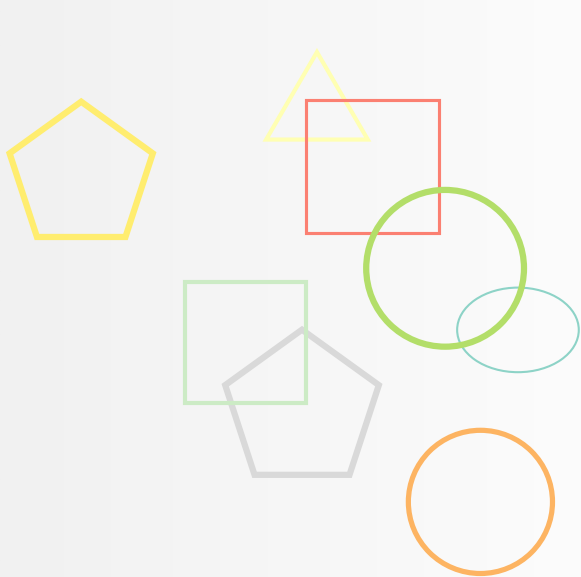[{"shape": "oval", "thickness": 1, "radius": 0.52, "center": [0.891, 0.428]}, {"shape": "triangle", "thickness": 2, "radius": 0.5, "center": [0.545, 0.808]}, {"shape": "square", "thickness": 1.5, "radius": 0.58, "center": [0.641, 0.71]}, {"shape": "circle", "thickness": 2.5, "radius": 0.62, "center": [0.827, 0.13]}, {"shape": "circle", "thickness": 3, "radius": 0.68, "center": [0.766, 0.535]}, {"shape": "pentagon", "thickness": 3, "radius": 0.69, "center": [0.52, 0.289]}, {"shape": "square", "thickness": 2, "radius": 0.52, "center": [0.423, 0.406]}, {"shape": "pentagon", "thickness": 3, "radius": 0.65, "center": [0.14, 0.694]}]